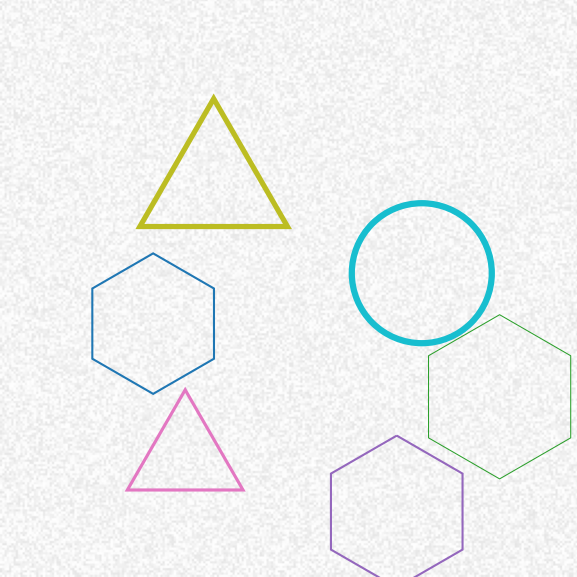[{"shape": "hexagon", "thickness": 1, "radius": 0.61, "center": [0.265, 0.439]}, {"shape": "hexagon", "thickness": 0.5, "radius": 0.71, "center": [0.865, 0.312]}, {"shape": "hexagon", "thickness": 1, "radius": 0.66, "center": [0.687, 0.113]}, {"shape": "triangle", "thickness": 1.5, "radius": 0.58, "center": [0.321, 0.208]}, {"shape": "triangle", "thickness": 2.5, "radius": 0.74, "center": [0.37, 0.681]}, {"shape": "circle", "thickness": 3, "radius": 0.61, "center": [0.73, 0.526]}]